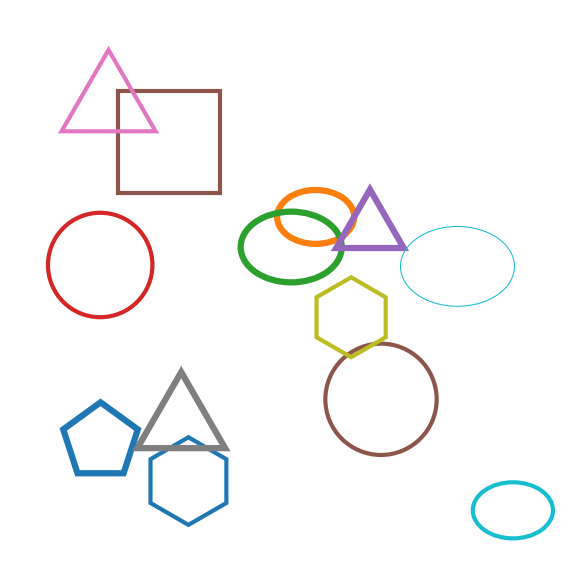[{"shape": "hexagon", "thickness": 2, "radius": 0.38, "center": [0.326, 0.166]}, {"shape": "pentagon", "thickness": 3, "radius": 0.34, "center": [0.174, 0.235]}, {"shape": "oval", "thickness": 3, "radius": 0.33, "center": [0.547, 0.623]}, {"shape": "oval", "thickness": 3, "radius": 0.44, "center": [0.504, 0.571]}, {"shape": "circle", "thickness": 2, "radius": 0.45, "center": [0.174, 0.54]}, {"shape": "triangle", "thickness": 3, "radius": 0.34, "center": [0.641, 0.603]}, {"shape": "circle", "thickness": 2, "radius": 0.48, "center": [0.66, 0.308]}, {"shape": "square", "thickness": 2, "radius": 0.44, "center": [0.293, 0.753]}, {"shape": "triangle", "thickness": 2, "radius": 0.47, "center": [0.188, 0.819]}, {"shape": "triangle", "thickness": 3, "radius": 0.44, "center": [0.314, 0.267]}, {"shape": "hexagon", "thickness": 2, "radius": 0.35, "center": [0.608, 0.45]}, {"shape": "oval", "thickness": 2, "radius": 0.35, "center": [0.888, 0.115]}, {"shape": "oval", "thickness": 0.5, "radius": 0.49, "center": [0.792, 0.538]}]